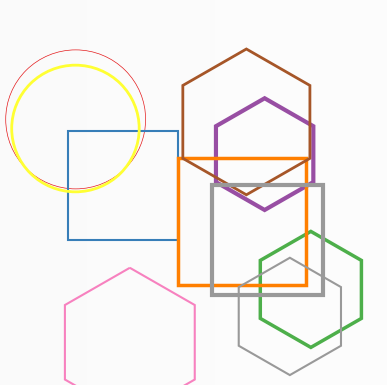[{"shape": "circle", "thickness": 0.5, "radius": 0.9, "center": [0.195, 0.69]}, {"shape": "square", "thickness": 1.5, "radius": 0.71, "center": [0.316, 0.518]}, {"shape": "hexagon", "thickness": 2.5, "radius": 0.75, "center": [0.802, 0.248]}, {"shape": "hexagon", "thickness": 3, "radius": 0.73, "center": [0.683, 0.6]}, {"shape": "square", "thickness": 2.5, "radius": 0.83, "center": [0.625, 0.425]}, {"shape": "circle", "thickness": 2, "radius": 0.82, "center": [0.195, 0.666]}, {"shape": "hexagon", "thickness": 2, "radius": 0.95, "center": [0.636, 0.683]}, {"shape": "hexagon", "thickness": 1.5, "radius": 0.97, "center": [0.335, 0.111]}, {"shape": "square", "thickness": 3, "radius": 0.72, "center": [0.691, 0.377]}, {"shape": "hexagon", "thickness": 1.5, "radius": 0.76, "center": [0.748, 0.178]}]